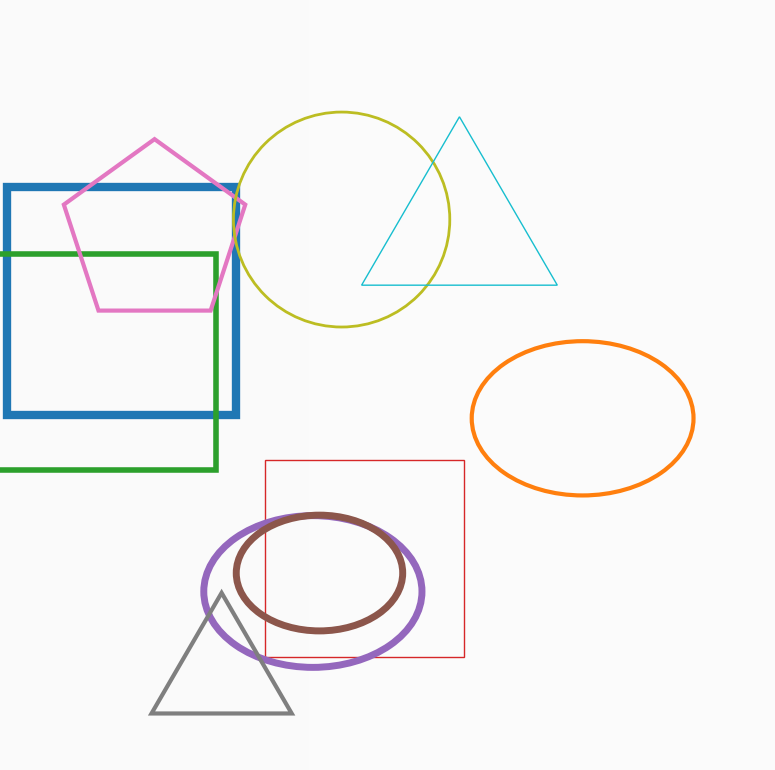[{"shape": "square", "thickness": 3, "radius": 0.74, "center": [0.157, 0.609]}, {"shape": "oval", "thickness": 1.5, "radius": 0.72, "center": [0.752, 0.457]}, {"shape": "square", "thickness": 2, "radius": 0.7, "center": [0.138, 0.53]}, {"shape": "square", "thickness": 0.5, "radius": 0.64, "center": [0.47, 0.275]}, {"shape": "oval", "thickness": 2.5, "radius": 0.7, "center": [0.404, 0.232]}, {"shape": "oval", "thickness": 2.5, "radius": 0.54, "center": [0.412, 0.256]}, {"shape": "pentagon", "thickness": 1.5, "radius": 0.62, "center": [0.199, 0.696]}, {"shape": "triangle", "thickness": 1.5, "radius": 0.52, "center": [0.286, 0.126]}, {"shape": "circle", "thickness": 1, "radius": 0.7, "center": [0.441, 0.715]}, {"shape": "triangle", "thickness": 0.5, "radius": 0.73, "center": [0.593, 0.703]}]